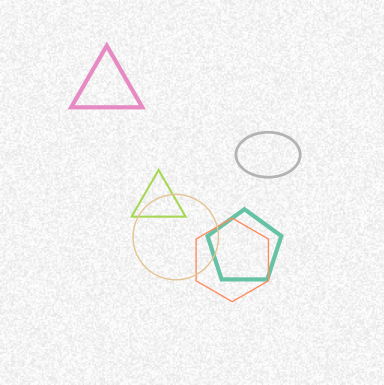[{"shape": "pentagon", "thickness": 3, "radius": 0.5, "center": [0.635, 0.356]}, {"shape": "hexagon", "thickness": 1, "radius": 0.54, "center": [0.603, 0.325]}, {"shape": "triangle", "thickness": 3, "radius": 0.53, "center": [0.277, 0.775]}, {"shape": "triangle", "thickness": 1.5, "radius": 0.4, "center": [0.412, 0.478]}, {"shape": "circle", "thickness": 1, "radius": 0.55, "center": [0.457, 0.384]}, {"shape": "oval", "thickness": 2, "radius": 0.42, "center": [0.696, 0.598]}]